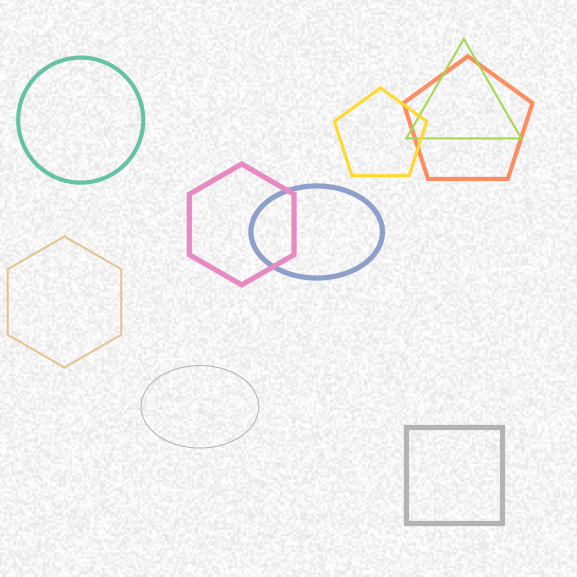[{"shape": "circle", "thickness": 2, "radius": 0.54, "center": [0.14, 0.791]}, {"shape": "pentagon", "thickness": 2, "radius": 0.59, "center": [0.81, 0.784]}, {"shape": "oval", "thickness": 2.5, "radius": 0.57, "center": [0.548, 0.597]}, {"shape": "hexagon", "thickness": 2.5, "radius": 0.52, "center": [0.418, 0.61]}, {"shape": "triangle", "thickness": 1, "radius": 0.57, "center": [0.803, 0.817]}, {"shape": "pentagon", "thickness": 1.5, "radius": 0.42, "center": [0.659, 0.763]}, {"shape": "hexagon", "thickness": 1, "radius": 0.57, "center": [0.112, 0.476]}, {"shape": "square", "thickness": 2.5, "radius": 0.42, "center": [0.786, 0.176]}, {"shape": "oval", "thickness": 0.5, "radius": 0.51, "center": [0.346, 0.295]}]